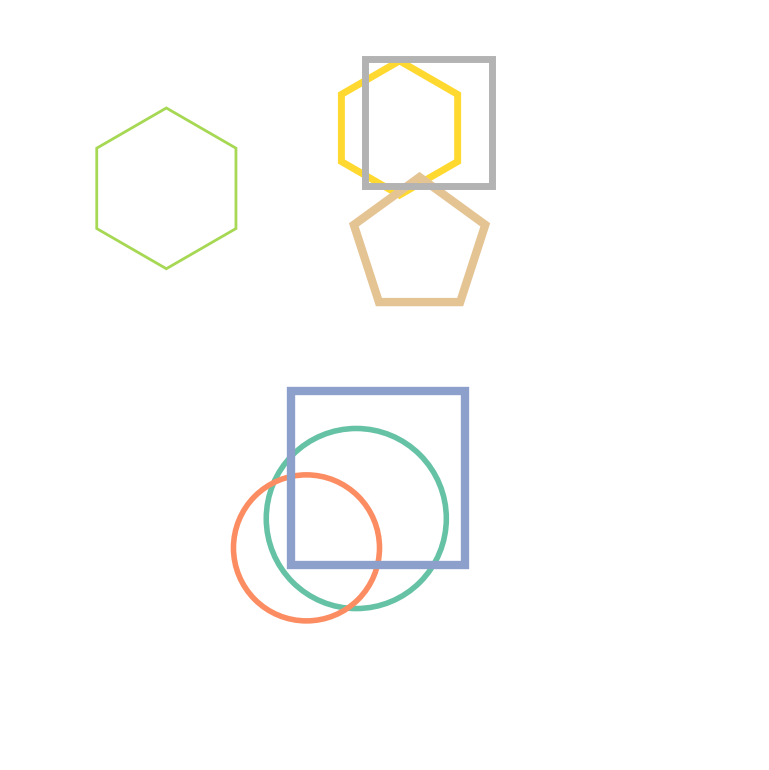[{"shape": "circle", "thickness": 2, "radius": 0.58, "center": [0.463, 0.327]}, {"shape": "circle", "thickness": 2, "radius": 0.47, "center": [0.398, 0.288]}, {"shape": "square", "thickness": 3, "radius": 0.57, "center": [0.491, 0.379]}, {"shape": "hexagon", "thickness": 1, "radius": 0.52, "center": [0.216, 0.755]}, {"shape": "hexagon", "thickness": 2.5, "radius": 0.44, "center": [0.519, 0.834]}, {"shape": "pentagon", "thickness": 3, "radius": 0.45, "center": [0.545, 0.68]}, {"shape": "square", "thickness": 2.5, "radius": 0.41, "center": [0.557, 0.841]}]